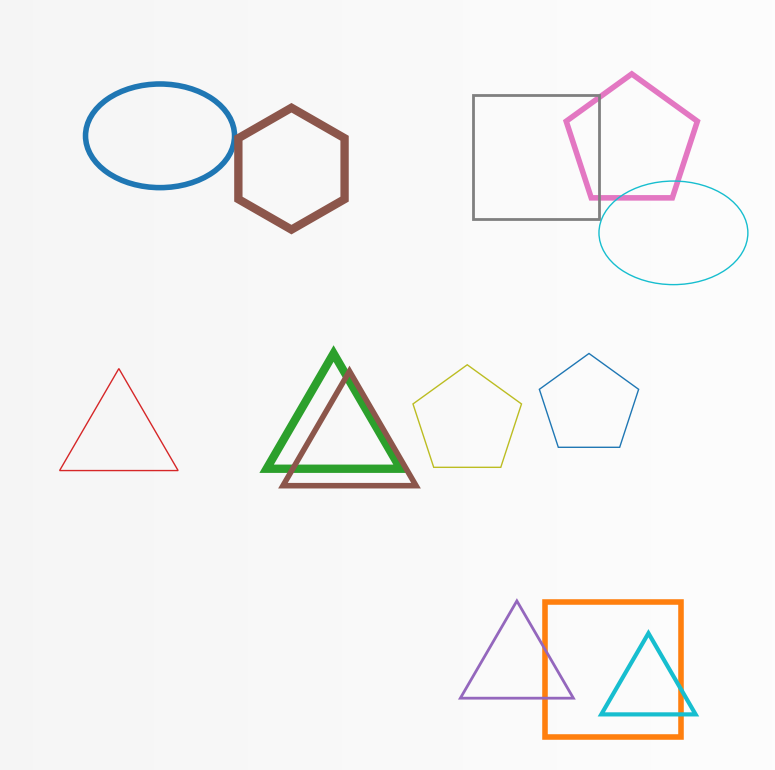[{"shape": "pentagon", "thickness": 0.5, "radius": 0.34, "center": [0.76, 0.474]}, {"shape": "oval", "thickness": 2, "radius": 0.48, "center": [0.206, 0.824]}, {"shape": "square", "thickness": 2, "radius": 0.44, "center": [0.791, 0.13]}, {"shape": "triangle", "thickness": 3, "radius": 0.5, "center": [0.43, 0.441]}, {"shape": "triangle", "thickness": 0.5, "radius": 0.44, "center": [0.153, 0.433]}, {"shape": "triangle", "thickness": 1, "radius": 0.42, "center": [0.667, 0.135]}, {"shape": "triangle", "thickness": 2, "radius": 0.5, "center": [0.451, 0.419]}, {"shape": "hexagon", "thickness": 3, "radius": 0.4, "center": [0.376, 0.781]}, {"shape": "pentagon", "thickness": 2, "radius": 0.44, "center": [0.815, 0.815]}, {"shape": "square", "thickness": 1, "radius": 0.4, "center": [0.692, 0.796]}, {"shape": "pentagon", "thickness": 0.5, "radius": 0.37, "center": [0.603, 0.453]}, {"shape": "oval", "thickness": 0.5, "radius": 0.48, "center": [0.869, 0.698]}, {"shape": "triangle", "thickness": 1.5, "radius": 0.35, "center": [0.837, 0.107]}]